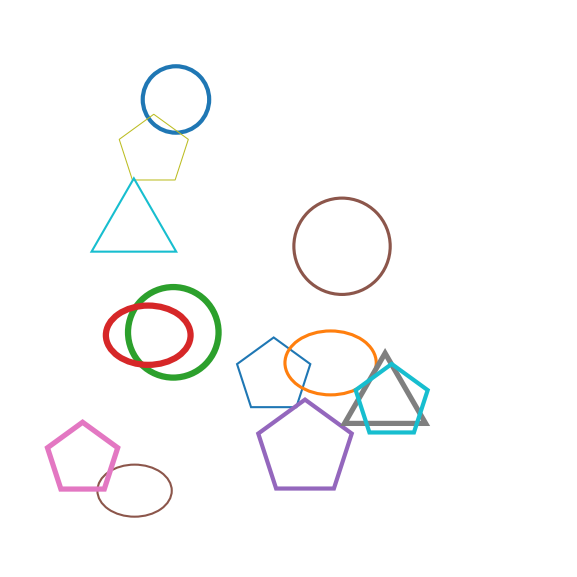[{"shape": "pentagon", "thickness": 1, "radius": 0.33, "center": [0.474, 0.348]}, {"shape": "circle", "thickness": 2, "radius": 0.29, "center": [0.305, 0.827]}, {"shape": "oval", "thickness": 1.5, "radius": 0.4, "center": [0.572, 0.371]}, {"shape": "circle", "thickness": 3, "radius": 0.39, "center": [0.3, 0.424]}, {"shape": "oval", "thickness": 3, "radius": 0.37, "center": [0.257, 0.419]}, {"shape": "pentagon", "thickness": 2, "radius": 0.43, "center": [0.528, 0.222]}, {"shape": "circle", "thickness": 1.5, "radius": 0.42, "center": [0.592, 0.573]}, {"shape": "oval", "thickness": 1, "radius": 0.32, "center": [0.233, 0.15]}, {"shape": "pentagon", "thickness": 2.5, "radius": 0.32, "center": [0.143, 0.204]}, {"shape": "triangle", "thickness": 2.5, "radius": 0.41, "center": [0.667, 0.307]}, {"shape": "pentagon", "thickness": 0.5, "radius": 0.31, "center": [0.266, 0.738]}, {"shape": "pentagon", "thickness": 2, "radius": 0.33, "center": [0.678, 0.303]}, {"shape": "triangle", "thickness": 1, "radius": 0.42, "center": [0.232, 0.606]}]